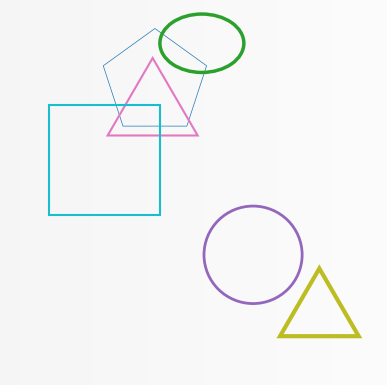[{"shape": "pentagon", "thickness": 0.5, "radius": 0.7, "center": [0.4, 0.786]}, {"shape": "oval", "thickness": 2.5, "radius": 0.54, "center": [0.521, 0.888]}, {"shape": "circle", "thickness": 2, "radius": 0.63, "center": [0.653, 0.338]}, {"shape": "triangle", "thickness": 1.5, "radius": 0.67, "center": [0.394, 0.715]}, {"shape": "triangle", "thickness": 3, "radius": 0.59, "center": [0.824, 0.185]}, {"shape": "square", "thickness": 1.5, "radius": 0.72, "center": [0.271, 0.584]}]